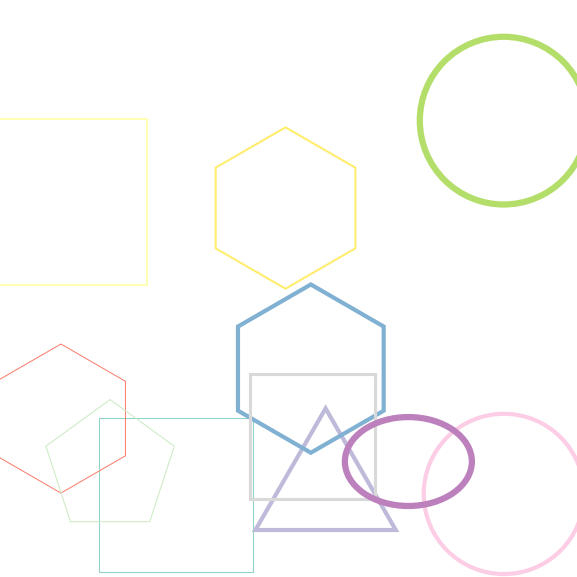[{"shape": "square", "thickness": 0.5, "radius": 0.67, "center": [0.305, 0.142]}, {"shape": "square", "thickness": 1, "radius": 0.72, "center": [0.112, 0.649]}, {"shape": "triangle", "thickness": 2, "radius": 0.7, "center": [0.564, 0.152]}, {"shape": "hexagon", "thickness": 0.5, "radius": 0.65, "center": [0.106, 0.274]}, {"shape": "hexagon", "thickness": 2, "radius": 0.73, "center": [0.538, 0.361]}, {"shape": "circle", "thickness": 3, "radius": 0.73, "center": [0.872, 0.79]}, {"shape": "circle", "thickness": 2, "radius": 0.69, "center": [0.873, 0.144]}, {"shape": "square", "thickness": 1.5, "radius": 0.54, "center": [0.54, 0.243]}, {"shape": "oval", "thickness": 3, "radius": 0.55, "center": [0.707, 0.2]}, {"shape": "pentagon", "thickness": 0.5, "radius": 0.58, "center": [0.191, 0.19]}, {"shape": "hexagon", "thickness": 1, "radius": 0.7, "center": [0.494, 0.639]}]